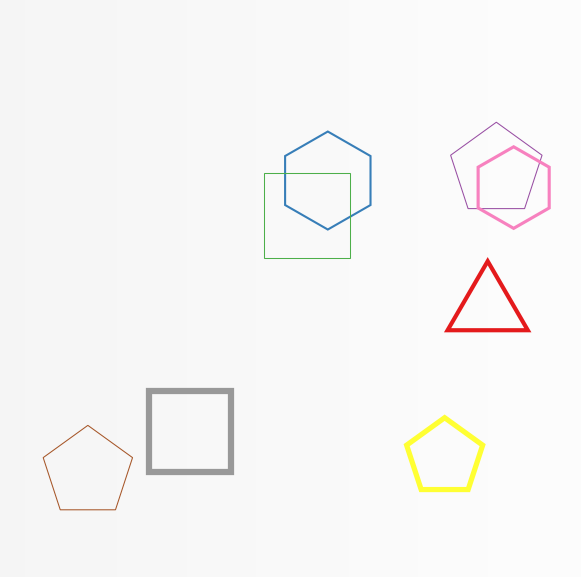[{"shape": "triangle", "thickness": 2, "radius": 0.4, "center": [0.839, 0.467]}, {"shape": "hexagon", "thickness": 1, "radius": 0.42, "center": [0.564, 0.687]}, {"shape": "square", "thickness": 0.5, "radius": 0.37, "center": [0.528, 0.626]}, {"shape": "pentagon", "thickness": 0.5, "radius": 0.41, "center": [0.854, 0.705]}, {"shape": "pentagon", "thickness": 2.5, "radius": 0.34, "center": [0.765, 0.207]}, {"shape": "pentagon", "thickness": 0.5, "radius": 0.4, "center": [0.151, 0.182]}, {"shape": "hexagon", "thickness": 1.5, "radius": 0.35, "center": [0.884, 0.674]}, {"shape": "square", "thickness": 3, "radius": 0.35, "center": [0.326, 0.251]}]